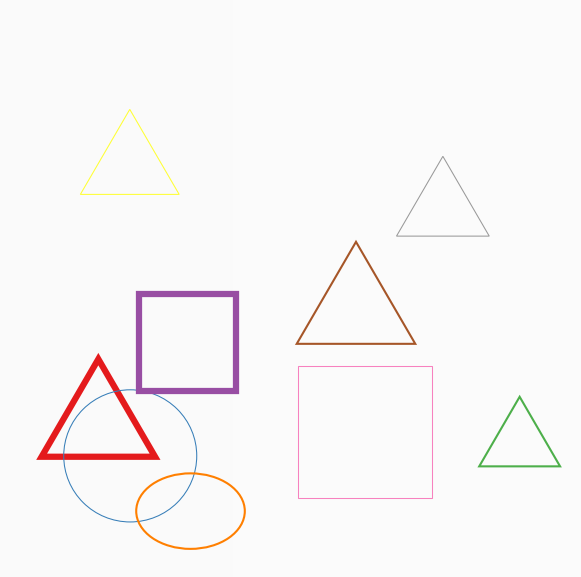[{"shape": "triangle", "thickness": 3, "radius": 0.56, "center": [0.169, 0.265]}, {"shape": "circle", "thickness": 0.5, "radius": 0.57, "center": [0.224, 0.21]}, {"shape": "triangle", "thickness": 1, "radius": 0.4, "center": [0.894, 0.232]}, {"shape": "square", "thickness": 3, "radius": 0.42, "center": [0.323, 0.406]}, {"shape": "oval", "thickness": 1, "radius": 0.47, "center": [0.328, 0.114]}, {"shape": "triangle", "thickness": 0.5, "radius": 0.49, "center": [0.223, 0.712]}, {"shape": "triangle", "thickness": 1, "radius": 0.59, "center": [0.612, 0.463]}, {"shape": "square", "thickness": 0.5, "radius": 0.57, "center": [0.628, 0.251]}, {"shape": "triangle", "thickness": 0.5, "radius": 0.46, "center": [0.762, 0.636]}]